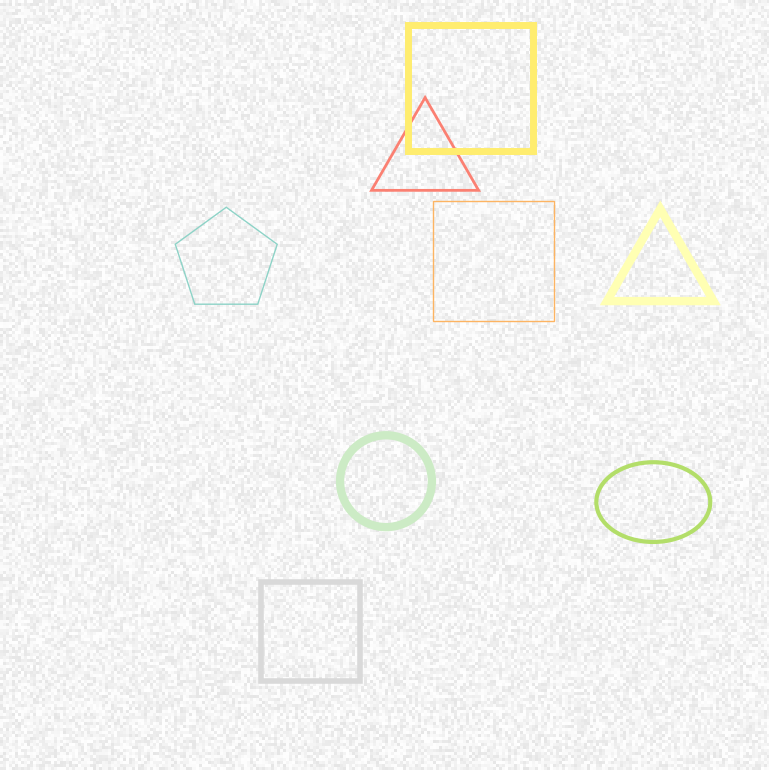[{"shape": "pentagon", "thickness": 0.5, "radius": 0.35, "center": [0.294, 0.661]}, {"shape": "triangle", "thickness": 3, "radius": 0.4, "center": [0.857, 0.649]}, {"shape": "triangle", "thickness": 1, "radius": 0.4, "center": [0.552, 0.793]}, {"shape": "square", "thickness": 0.5, "radius": 0.39, "center": [0.641, 0.661]}, {"shape": "oval", "thickness": 1.5, "radius": 0.37, "center": [0.848, 0.348]}, {"shape": "square", "thickness": 2, "radius": 0.32, "center": [0.403, 0.18]}, {"shape": "circle", "thickness": 3, "radius": 0.3, "center": [0.501, 0.375]}, {"shape": "square", "thickness": 2.5, "radius": 0.41, "center": [0.611, 0.886]}]